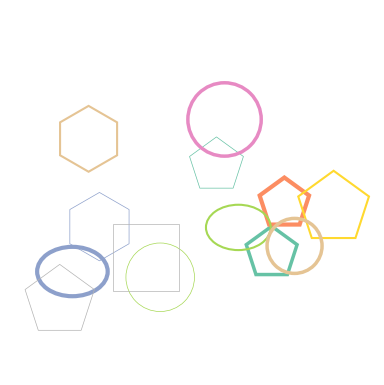[{"shape": "pentagon", "thickness": 0.5, "radius": 0.37, "center": [0.562, 0.571]}, {"shape": "pentagon", "thickness": 2.5, "radius": 0.35, "center": [0.706, 0.343]}, {"shape": "pentagon", "thickness": 3, "radius": 0.34, "center": [0.739, 0.471]}, {"shape": "oval", "thickness": 3, "radius": 0.46, "center": [0.188, 0.295]}, {"shape": "hexagon", "thickness": 0.5, "radius": 0.44, "center": [0.258, 0.411]}, {"shape": "circle", "thickness": 2.5, "radius": 0.48, "center": [0.583, 0.69]}, {"shape": "oval", "thickness": 1.5, "radius": 0.42, "center": [0.619, 0.409]}, {"shape": "circle", "thickness": 0.5, "radius": 0.45, "center": [0.416, 0.28]}, {"shape": "pentagon", "thickness": 1.5, "radius": 0.48, "center": [0.867, 0.46]}, {"shape": "hexagon", "thickness": 1.5, "radius": 0.43, "center": [0.23, 0.639]}, {"shape": "circle", "thickness": 2.5, "radius": 0.36, "center": [0.765, 0.361]}, {"shape": "square", "thickness": 0.5, "radius": 0.43, "center": [0.379, 0.331]}, {"shape": "pentagon", "thickness": 0.5, "radius": 0.47, "center": [0.155, 0.219]}]